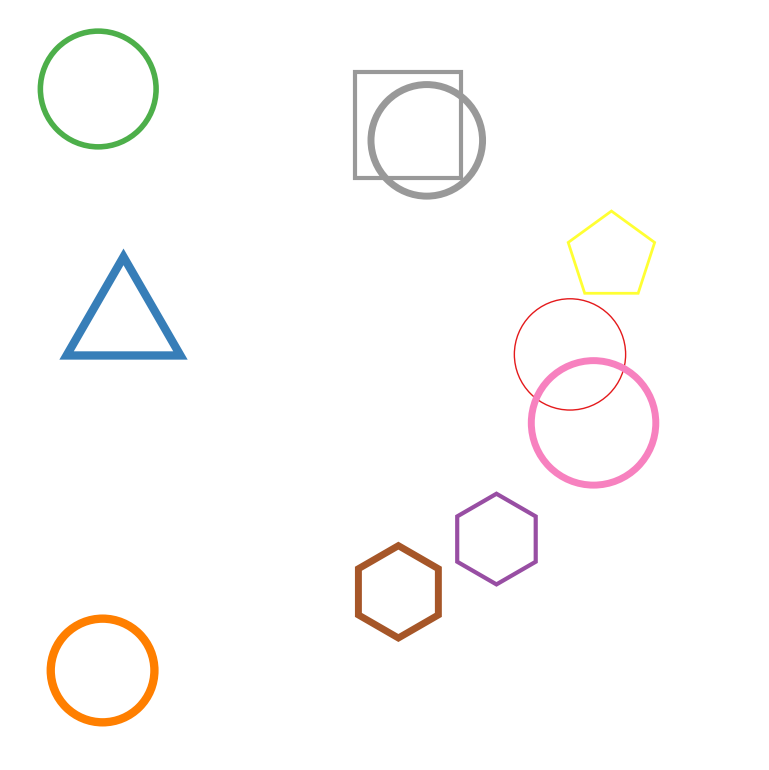[{"shape": "circle", "thickness": 0.5, "radius": 0.36, "center": [0.74, 0.54]}, {"shape": "triangle", "thickness": 3, "radius": 0.43, "center": [0.16, 0.581]}, {"shape": "circle", "thickness": 2, "radius": 0.38, "center": [0.128, 0.884]}, {"shape": "hexagon", "thickness": 1.5, "radius": 0.29, "center": [0.645, 0.3]}, {"shape": "circle", "thickness": 3, "radius": 0.34, "center": [0.133, 0.129]}, {"shape": "pentagon", "thickness": 1, "radius": 0.3, "center": [0.794, 0.667]}, {"shape": "hexagon", "thickness": 2.5, "radius": 0.3, "center": [0.517, 0.231]}, {"shape": "circle", "thickness": 2.5, "radius": 0.4, "center": [0.771, 0.451]}, {"shape": "circle", "thickness": 2.5, "radius": 0.36, "center": [0.554, 0.818]}, {"shape": "square", "thickness": 1.5, "radius": 0.34, "center": [0.53, 0.837]}]